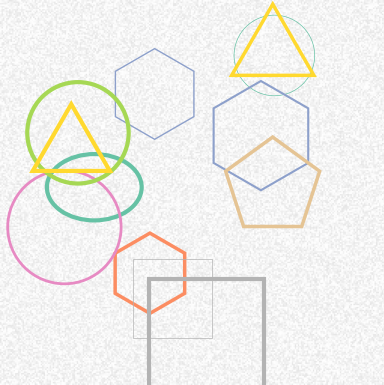[{"shape": "circle", "thickness": 0.5, "radius": 0.52, "center": [0.713, 0.856]}, {"shape": "oval", "thickness": 3, "radius": 0.62, "center": [0.245, 0.514]}, {"shape": "hexagon", "thickness": 2.5, "radius": 0.52, "center": [0.389, 0.29]}, {"shape": "hexagon", "thickness": 1.5, "radius": 0.71, "center": [0.678, 0.648]}, {"shape": "hexagon", "thickness": 1, "radius": 0.59, "center": [0.402, 0.756]}, {"shape": "circle", "thickness": 2, "radius": 0.74, "center": [0.167, 0.41]}, {"shape": "circle", "thickness": 3, "radius": 0.66, "center": [0.203, 0.655]}, {"shape": "triangle", "thickness": 3, "radius": 0.58, "center": [0.185, 0.614]}, {"shape": "triangle", "thickness": 2.5, "radius": 0.62, "center": [0.708, 0.866]}, {"shape": "pentagon", "thickness": 2.5, "radius": 0.64, "center": [0.708, 0.516]}, {"shape": "square", "thickness": 0.5, "radius": 0.51, "center": [0.448, 0.225]}, {"shape": "square", "thickness": 3, "radius": 0.75, "center": [0.537, 0.127]}]